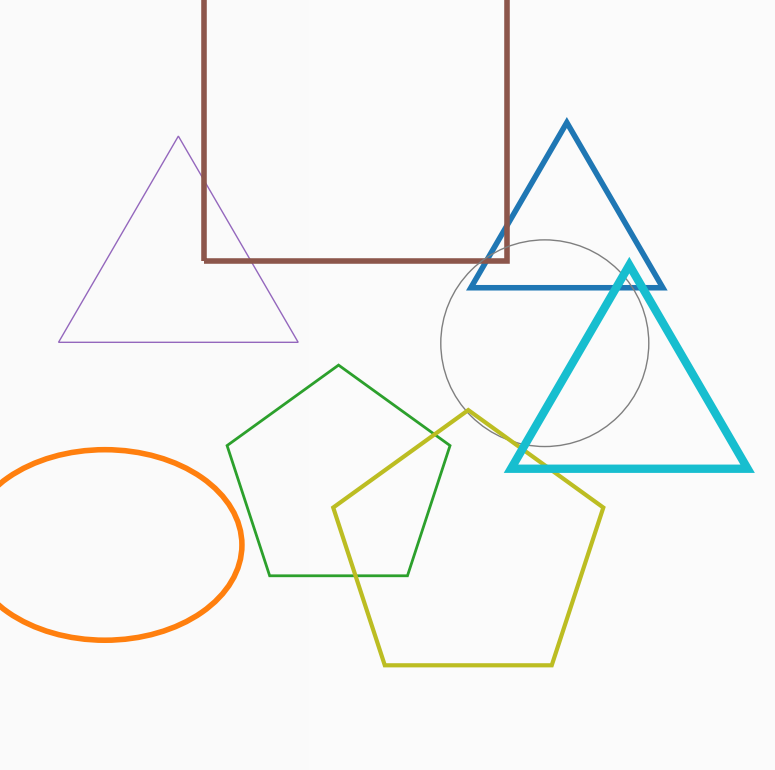[{"shape": "triangle", "thickness": 2, "radius": 0.72, "center": [0.731, 0.698]}, {"shape": "oval", "thickness": 2, "radius": 0.88, "center": [0.135, 0.292]}, {"shape": "pentagon", "thickness": 1, "radius": 0.76, "center": [0.437, 0.375]}, {"shape": "triangle", "thickness": 0.5, "radius": 0.89, "center": [0.23, 0.645]}, {"shape": "square", "thickness": 2, "radius": 0.98, "center": [0.459, 0.856]}, {"shape": "circle", "thickness": 0.5, "radius": 0.67, "center": [0.703, 0.554]}, {"shape": "pentagon", "thickness": 1.5, "radius": 0.92, "center": [0.604, 0.284]}, {"shape": "triangle", "thickness": 3, "radius": 0.88, "center": [0.812, 0.479]}]